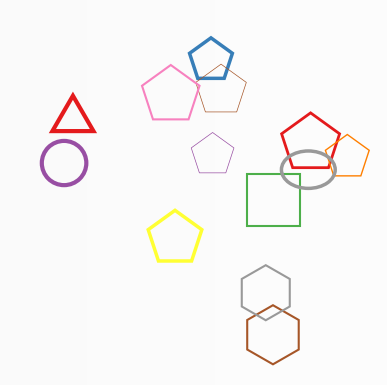[{"shape": "triangle", "thickness": 3, "radius": 0.31, "center": [0.188, 0.69]}, {"shape": "pentagon", "thickness": 2, "radius": 0.39, "center": [0.802, 0.628]}, {"shape": "pentagon", "thickness": 2.5, "radius": 0.29, "center": [0.544, 0.844]}, {"shape": "square", "thickness": 1.5, "radius": 0.34, "center": [0.705, 0.48]}, {"shape": "pentagon", "thickness": 0.5, "radius": 0.29, "center": [0.549, 0.598]}, {"shape": "circle", "thickness": 3, "radius": 0.29, "center": [0.165, 0.577]}, {"shape": "pentagon", "thickness": 1, "radius": 0.3, "center": [0.896, 0.591]}, {"shape": "pentagon", "thickness": 2.5, "radius": 0.36, "center": [0.452, 0.381]}, {"shape": "pentagon", "thickness": 0.5, "radius": 0.34, "center": [0.57, 0.765]}, {"shape": "hexagon", "thickness": 1.5, "radius": 0.38, "center": [0.704, 0.13]}, {"shape": "pentagon", "thickness": 1.5, "radius": 0.39, "center": [0.441, 0.753]}, {"shape": "oval", "thickness": 2.5, "radius": 0.35, "center": [0.796, 0.559]}, {"shape": "hexagon", "thickness": 1.5, "radius": 0.36, "center": [0.686, 0.24]}]